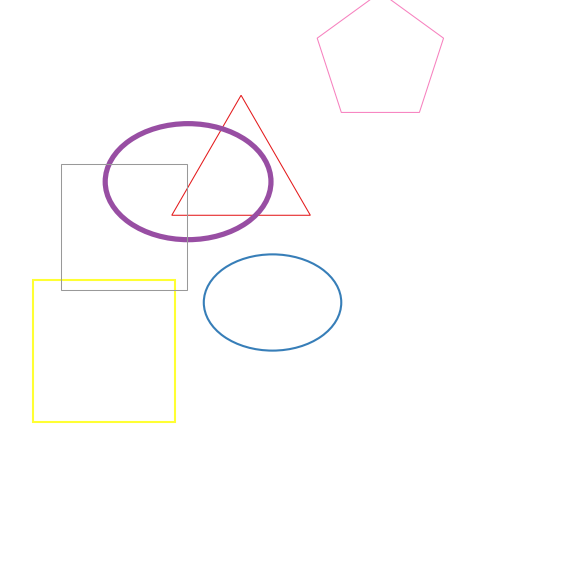[{"shape": "triangle", "thickness": 0.5, "radius": 0.69, "center": [0.417, 0.696]}, {"shape": "oval", "thickness": 1, "radius": 0.6, "center": [0.472, 0.475]}, {"shape": "oval", "thickness": 2.5, "radius": 0.72, "center": [0.326, 0.685]}, {"shape": "square", "thickness": 1, "radius": 0.61, "center": [0.18, 0.391]}, {"shape": "pentagon", "thickness": 0.5, "radius": 0.58, "center": [0.659, 0.897]}, {"shape": "square", "thickness": 0.5, "radius": 0.55, "center": [0.215, 0.606]}]